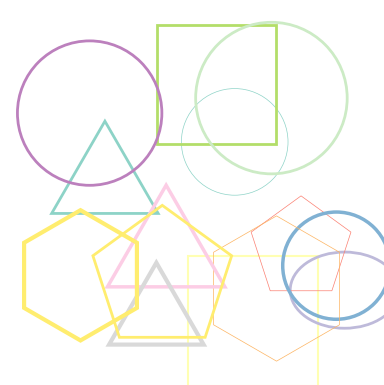[{"shape": "circle", "thickness": 0.5, "radius": 0.69, "center": [0.61, 0.631]}, {"shape": "triangle", "thickness": 2, "radius": 0.8, "center": [0.273, 0.525]}, {"shape": "square", "thickness": 1.5, "radius": 0.84, "center": [0.658, 0.167]}, {"shape": "oval", "thickness": 2, "radius": 0.71, "center": [0.895, 0.246]}, {"shape": "pentagon", "thickness": 0.5, "radius": 0.68, "center": [0.782, 0.355]}, {"shape": "circle", "thickness": 2.5, "radius": 0.7, "center": [0.874, 0.31]}, {"shape": "hexagon", "thickness": 0.5, "radius": 0.94, "center": [0.718, 0.251]}, {"shape": "square", "thickness": 2, "radius": 0.77, "center": [0.563, 0.78]}, {"shape": "triangle", "thickness": 2.5, "radius": 0.88, "center": [0.432, 0.343]}, {"shape": "triangle", "thickness": 3, "radius": 0.71, "center": [0.406, 0.176]}, {"shape": "circle", "thickness": 2, "radius": 0.94, "center": [0.233, 0.706]}, {"shape": "circle", "thickness": 2, "radius": 0.98, "center": [0.705, 0.745]}, {"shape": "pentagon", "thickness": 2, "radius": 0.95, "center": [0.422, 0.277]}, {"shape": "hexagon", "thickness": 3, "radius": 0.85, "center": [0.209, 0.285]}]